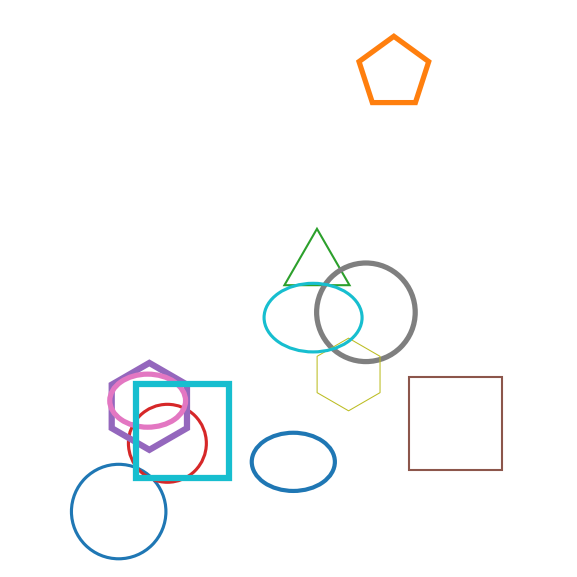[{"shape": "oval", "thickness": 2, "radius": 0.36, "center": [0.508, 0.199]}, {"shape": "circle", "thickness": 1.5, "radius": 0.41, "center": [0.206, 0.113]}, {"shape": "pentagon", "thickness": 2.5, "radius": 0.32, "center": [0.682, 0.873]}, {"shape": "triangle", "thickness": 1, "radius": 0.33, "center": [0.549, 0.538]}, {"shape": "circle", "thickness": 1.5, "radius": 0.34, "center": [0.29, 0.232]}, {"shape": "hexagon", "thickness": 3, "radius": 0.38, "center": [0.259, 0.295]}, {"shape": "square", "thickness": 1, "radius": 0.4, "center": [0.789, 0.266]}, {"shape": "oval", "thickness": 2.5, "radius": 0.33, "center": [0.256, 0.305]}, {"shape": "circle", "thickness": 2.5, "radius": 0.43, "center": [0.634, 0.458]}, {"shape": "hexagon", "thickness": 0.5, "radius": 0.31, "center": [0.604, 0.351]}, {"shape": "oval", "thickness": 1.5, "radius": 0.42, "center": [0.542, 0.449]}, {"shape": "square", "thickness": 3, "radius": 0.4, "center": [0.315, 0.253]}]